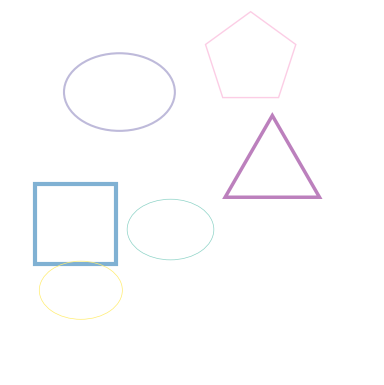[{"shape": "oval", "thickness": 0.5, "radius": 0.56, "center": [0.443, 0.404]}, {"shape": "oval", "thickness": 1.5, "radius": 0.72, "center": [0.31, 0.761]}, {"shape": "square", "thickness": 3, "radius": 0.52, "center": [0.196, 0.419]}, {"shape": "pentagon", "thickness": 1, "radius": 0.62, "center": [0.651, 0.846]}, {"shape": "triangle", "thickness": 2.5, "radius": 0.71, "center": [0.707, 0.558]}, {"shape": "oval", "thickness": 0.5, "radius": 0.54, "center": [0.21, 0.246]}]